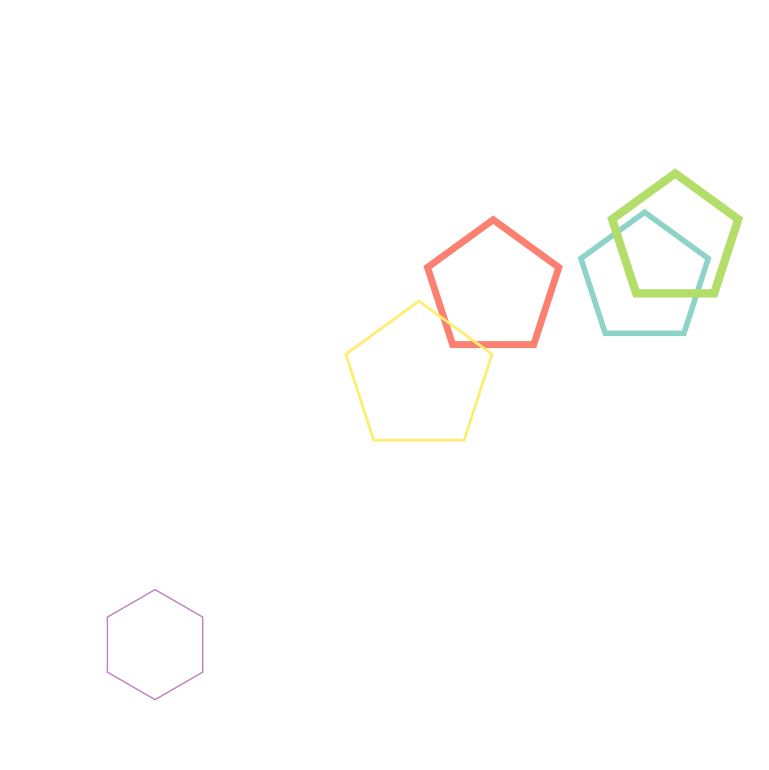[{"shape": "pentagon", "thickness": 2, "radius": 0.43, "center": [0.837, 0.637]}, {"shape": "pentagon", "thickness": 2.5, "radius": 0.45, "center": [0.64, 0.625]}, {"shape": "pentagon", "thickness": 3, "radius": 0.43, "center": [0.877, 0.689]}, {"shape": "hexagon", "thickness": 0.5, "radius": 0.36, "center": [0.201, 0.163]}, {"shape": "pentagon", "thickness": 1, "radius": 0.5, "center": [0.544, 0.509]}]